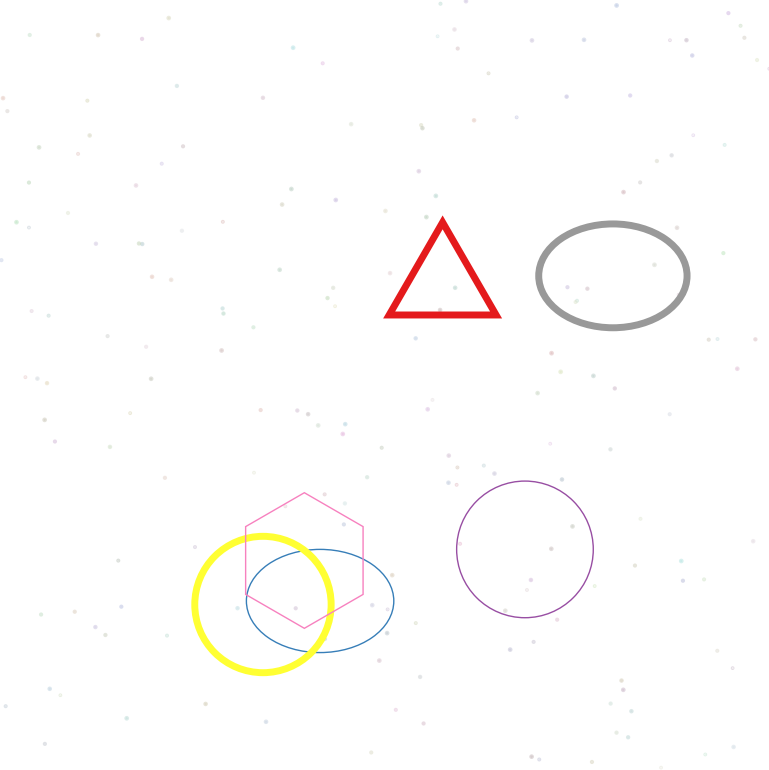[{"shape": "triangle", "thickness": 2.5, "radius": 0.4, "center": [0.575, 0.631]}, {"shape": "oval", "thickness": 0.5, "radius": 0.48, "center": [0.416, 0.22]}, {"shape": "circle", "thickness": 0.5, "radius": 0.44, "center": [0.682, 0.286]}, {"shape": "circle", "thickness": 2.5, "radius": 0.44, "center": [0.342, 0.215]}, {"shape": "hexagon", "thickness": 0.5, "radius": 0.44, "center": [0.395, 0.272]}, {"shape": "oval", "thickness": 2.5, "radius": 0.48, "center": [0.796, 0.642]}]